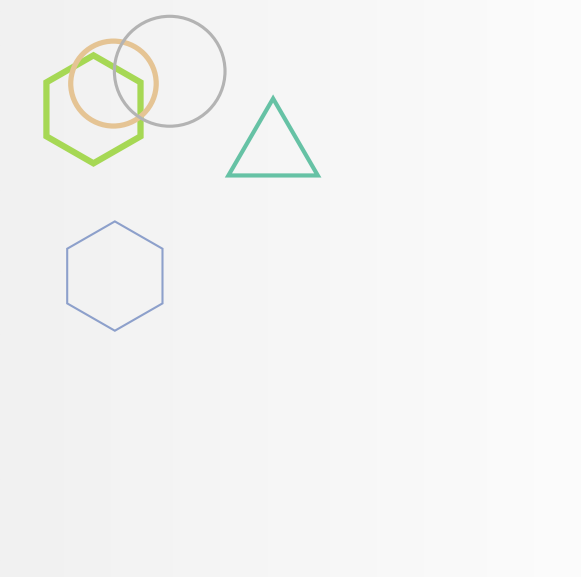[{"shape": "triangle", "thickness": 2, "radius": 0.44, "center": [0.47, 0.74]}, {"shape": "hexagon", "thickness": 1, "radius": 0.47, "center": [0.198, 0.521]}, {"shape": "hexagon", "thickness": 3, "radius": 0.47, "center": [0.161, 0.81]}, {"shape": "circle", "thickness": 2.5, "radius": 0.37, "center": [0.195, 0.854]}, {"shape": "circle", "thickness": 1.5, "radius": 0.48, "center": [0.292, 0.876]}]